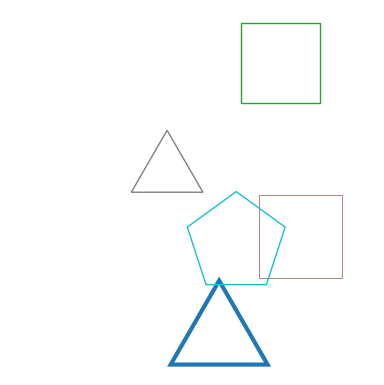[{"shape": "triangle", "thickness": 3, "radius": 0.73, "center": [0.569, 0.126]}, {"shape": "square", "thickness": 1, "radius": 0.52, "center": [0.729, 0.836]}, {"shape": "square", "thickness": 0.5, "radius": 0.54, "center": [0.781, 0.385]}, {"shape": "triangle", "thickness": 1, "radius": 0.54, "center": [0.434, 0.554]}, {"shape": "pentagon", "thickness": 1, "radius": 0.67, "center": [0.614, 0.369]}]